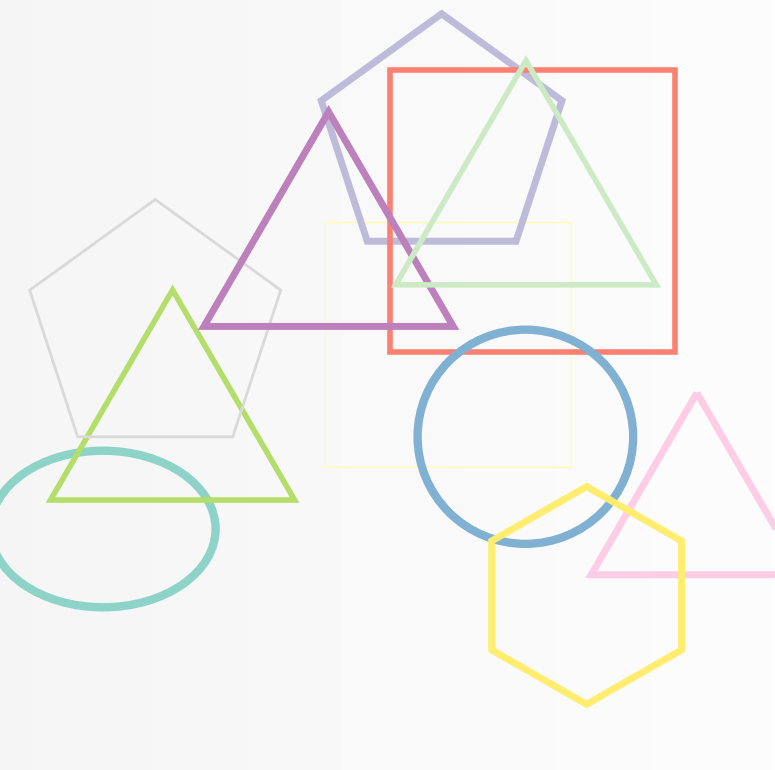[{"shape": "oval", "thickness": 3, "radius": 0.73, "center": [0.133, 0.313]}, {"shape": "square", "thickness": 0.5, "radius": 0.8, "center": [0.578, 0.552]}, {"shape": "pentagon", "thickness": 2.5, "radius": 0.82, "center": [0.57, 0.819]}, {"shape": "square", "thickness": 2, "radius": 0.92, "center": [0.687, 0.726]}, {"shape": "circle", "thickness": 3, "radius": 0.7, "center": [0.678, 0.433]}, {"shape": "triangle", "thickness": 2, "radius": 0.91, "center": [0.223, 0.442]}, {"shape": "triangle", "thickness": 2.5, "radius": 0.79, "center": [0.899, 0.332]}, {"shape": "pentagon", "thickness": 1, "radius": 0.85, "center": [0.2, 0.571]}, {"shape": "triangle", "thickness": 2.5, "radius": 0.93, "center": [0.424, 0.669]}, {"shape": "triangle", "thickness": 2, "radius": 0.97, "center": [0.679, 0.727]}, {"shape": "hexagon", "thickness": 2.5, "radius": 0.71, "center": [0.757, 0.227]}]